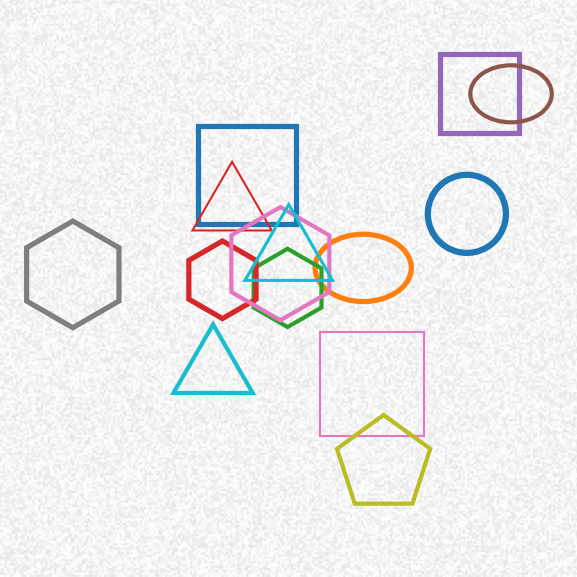[{"shape": "square", "thickness": 2.5, "radius": 0.42, "center": [0.428, 0.696]}, {"shape": "circle", "thickness": 3, "radius": 0.34, "center": [0.808, 0.629]}, {"shape": "oval", "thickness": 2.5, "radius": 0.42, "center": [0.629, 0.535]}, {"shape": "hexagon", "thickness": 2, "radius": 0.34, "center": [0.498, 0.501]}, {"shape": "hexagon", "thickness": 2.5, "radius": 0.34, "center": [0.385, 0.515]}, {"shape": "triangle", "thickness": 1, "radius": 0.4, "center": [0.402, 0.64]}, {"shape": "square", "thickness": 2.5, "radius": 0.34, "center": [0.83, 0.837]}, {"shape": "oval", "thickness": 2, "radius": 0.35, "center": [0.885, 0.837]}, {"shape": "square", "thickness": 1, "radius": 0.45, "center": [0.644, 0.335]}, {"shape": "hexagon", "thickness": 2, "radius": 0.49, "center": [0.485, 0.543]}, {"shape": "hexagon", "thickness": 2.5, "radius": 0.46, "center": [0.126, 0.524]}, {"shape": "pentagon", "thickness": 2, "radius": 0.42, "center": [0.664, 0.196]}, {"shape": "triangle", "thickness": 2, "radius": 0.4, "center": [0.369, 0.358]}, {"shape": "triangle", "thickness": 1.5, "radius": 0.44, "center": [0.5, 0.557]}]